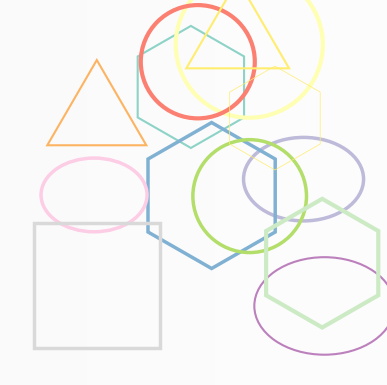[{"shape": "hexagon", "thickness": 1.5, "radius": 0.79, "center": [0.493, 0.774]}, {"shape": "circle", "thickness": 3, "radius": 0.95, "center": [0.643, 0.884]}, {"shape": "oval", "thickness": 2.5, "radius": 0.77, "center": [0.783, 0.535]}, {"shape": "circle", "thickness": 3, "radius": 0.74, "center": [0.51, 0.84]}, {"shape": "hexagon", "thickness": 2.5, "radius": 0.95, "center": [0.546, 0.492]}, {"shape": "triangle", "thickness": 1.5, "radius": 0.74, "center": [0.25, 0.696]}, {"shape": "circle", "thickness": 2.5, "radius": 0.73, "center": [0.644, 0.491]}, {"shape": "oval", "thickness": 2.5, "radius": 0.68, "center": [0.243, 0.494]}, {"shape": "square", "thickness": 2.5, "radius": 0.81, "center": [0.251, 0.258]}, {"shape": "oval", "thickness": 1.5, "radius": 0.9, "center": [0.837, 0.205]}, {"shape": "hexagon", "thickness": 3, "radius": 0.84, "center": [0.832, 0.316]}, {"shape": "triangle", "thickness": 1.5, "radius": 0.77, "center": [0.613, 0.899]}, {"shape": "hexagon", "thickness": 0.5, "radius": 0.67, "center": [0.709, 0.693]}]